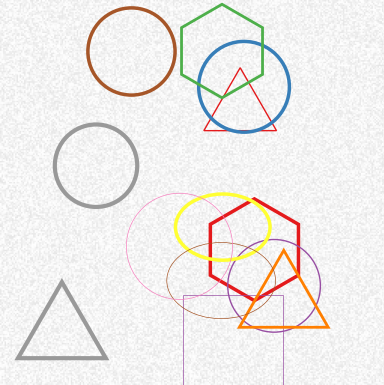[{"shape": "hexagon", "thickness": 2.5, "radius": 0.66, "center": [0.661, 0.351]}, {"shape": "triangle", "thickness": 1, "radius": 0.54, "center": [0.624, 0.715]}, {"shape": "circle", "thickness": 2.5, "radius": 0.59, "center": [0.634, 0.775]}, {"shape": "hexagon", "thickness": 2, "radius": 0.61, "center": [0.577, 0.867]}, {"shape": "circle", "thickness": 1, "radius": 0.6, "center": [0.712, 0.258]}, {"shape": "square", "thickness": 0.5, "radius": 0.65, "center": [0.605, 0.104]}, {"shape": "triangle", "thickness": 2, "radius": 0.67, "center": [0.737, 0.217]}, {"shape": "oval", "thickness": 2.5, "radius": 0.61, "center": [0.579, 0.41]}, {"shape": "oval", "thickness": 0.5, "radius": 0.71, "center": [0.574, 0.271]}, {"shape": "circle", "thickness": 2.5, "radius": 0.57, "center": [0.341, 0.866]}, {"shape": "circle", "thickness": 0.5, "radius": 0.69, "center": [0.466, 0.36]}, {"shape": "circle", "thickness": 3, "radius": 0.54, "center": [0.249, 0.57]}, {"shape": "triangle", "thickness": 3, "radius": 0.66, "center": [0.161, 0.135]}]